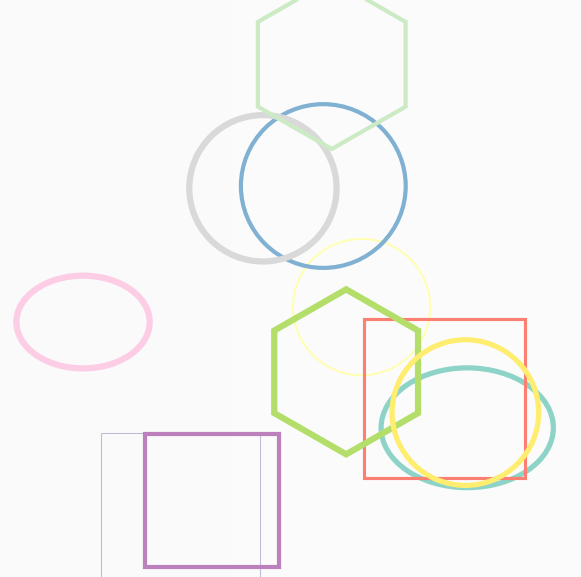[{"shape": "oval", "thickness": 2.5, "radius": 0.74, "center": [0.804, 0.258]}, {"shape": "circle", "thickness": 1, "radius": 0.59, "center": [0.622, 0.467]}, {"shape": "square", "thickness": 0.5, "radius": 0.68, "center": [0.311, 0.112]}, {"shape": "square", "thickness": 1.5, "radius": 0.69, "center": [0.765, 0.309]}, {"shape": "circle", "thickness": 2, "radius": 0.71, "center": [0.556, 0.677]}, {"shape": "hexagon", "thickness": 3, "radius": 0.71, "center": [0.596, 0.355]}, {"shape": "oval", "thickness": 3, "radius": 0.57, "center": [0.143, 0.441]}, {"shape": "circle", "thickness": 3, "radius": 0.63, "center": [0.452, 0.673]}, {"shape": "square", "thickness": 2, "radius": 0.58, "center": [0.364, 0.132]}, {"shape": "hexagon", "thickness": 2, "radius": 0.73, "center": [0.571, 0.888]}, {"shape": "circle", "thickness": 2.5, "radius": 0.63, "center": [0.801, 0.285]}]